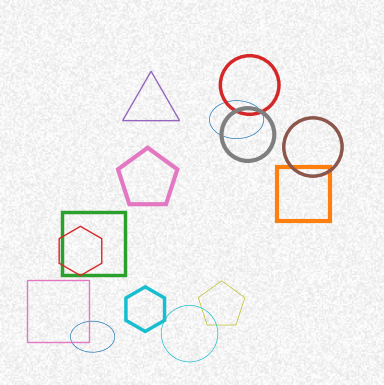[{"shape": "oval", "thickness": 0.5, "radius": 0.29, "center": [0.24, 0.125]}, {"shape": "oval", "thickness": 0.5, "radius": 0.35, "center": [0.615, 0.689]}, {"shape": "square", "thickness": 3, "radius": 0.35, "center": [0.789, 0.496]}, {"shape": "square", "thickness": 2.5, "radius": 0.41, "center": [0.243, 0.368]}, {"shape": "hexagon", "thickness": 1, "radius": 0.32, "center": [0.209, 0.348]}, {"shape": "circle", "thickness": 2.5, "radius": 0.38, "center": [0.648, 0.779]}, {"shape": "triangle", "thickness": 1, "radius": 0.43, "center": [0.392, 0.729]}, {"shape": "circle", "thickness": 2.5, "radius": 0.38, "center": [0.813, 0.618]}, {"shape": "pentagon", "thickness": 3, "radius": 0.41, "center": [0.384, 0.535]}, {"shape": "square", "thickness": 1, "radius": 0.41, "center": [0.151, 0.193]}, {"shape": "circle", "thickness": 3, "radius": 0.34, "center": [0.644, 0.651]}, {"shape": "pentagon", "thickness": 0.5, "radius": 0.32, "center": [0.575, 0.207]}, {"shape": "hexagon", "thickness": 2.5, "radius": 0.29, "center": [0.377, 0.197]}, {"shape": "circle", "thickness": 0.5, "radius": 0.37, "center": [0.492, 0.133]}]